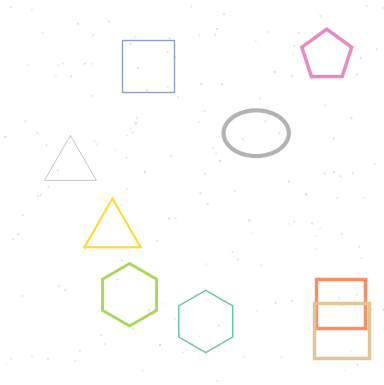[{"shape": "hexagon", "thickness": 1, "radius": 0.4, "center": [0.534, 0.165]}, {"shape": "square", "thickness": 2.5, "radius": 0.32, "center": [0.884, 0.211]}, {"shape": "square", "thickness": 1, "radius": 0.34, "center": [0.384, 0.829]}, {"shape": "pentagon", "thickness": 2.5, "radius": 0.34, "center": [0.849, 0.856]}, {"shape": "hexagon", "thickness": 2, "radius": 0.41, "center": [0.336, 0.234]}, {"shape": "triangle", "thickness": 1.5, "radius": 0.42, "center": [0.292, 0.4]}, {"shape": "square", "thickness": 2.5, "radius": 0.36, "center": [0.888, 0.141]}, {"shape": "oval", "thickness": 3, "radius": 0.42, "center": [0.665, 0.654]}, {"shape": "triangle", "thickness": 0.5, "radius": 0.39, "center": [0.183, 0.571]}]